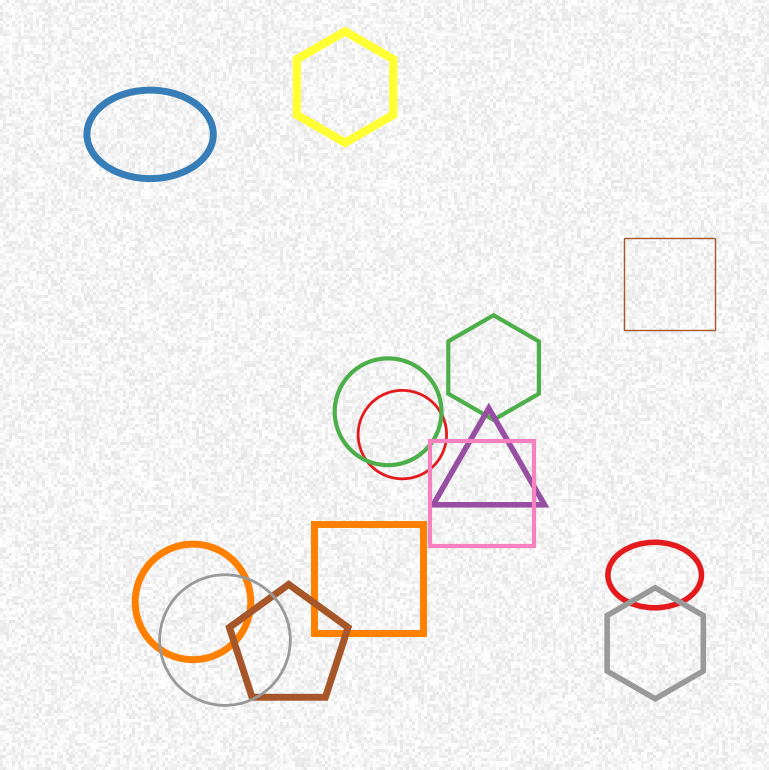[{"shape": "circle", "thickness": 1, "radius": 0.29, "center": [0.523, 0.436]}, {"shape": "oval", "thickness": 2, "radius": 0.3, "center": [0.85, 0.253]}, {"shape": "oval", "thickness": 2.5, "radius": 0.41, "center": [0.195, 0.825]}, {"shape": "circle", "thickness": 1.5, "radius": 0.35, "center": [0.504, 0.465]}, {"shape": "hexagon", "thickness": 1.5, "radius": 0.34, "center": [0.641, 0.523]}, {"shape": "triangle", "thickness": 2, "radius": 0.42, "center": [0.635, 0.386]}, {"shape": "circle", "thickness": 2.5, "radius": 0.38, "center": [0.251, 0.218]}, {"shape": "square", "thickness": 2.5, "radius": 0.35, "center": [0.479, 0.249]}, {"shape": "hexagon", "thickness": 3, "radius": 0.36, "center": [0.448, 0.887]}, {"shape": "pentagon", "thickness": 2.5, "radius": 0.41, "center": [0.375, 0.16]}, {"shape": "square", "thickness": 0.5, "radius": 0.3, "center": [0.87, 0.631]}, {"shape": "square", "thickness": 1.5, "radius": 0.34, "center": [0.626, 0.359]}, {"shape": "circle", "thickness": 1, "radius": 0.42, "center": [0.292, 0.169]}, {"shape": "hexagon", "thickness": 2, "radius": 0.36, "center": [0.851, 0.165]}]